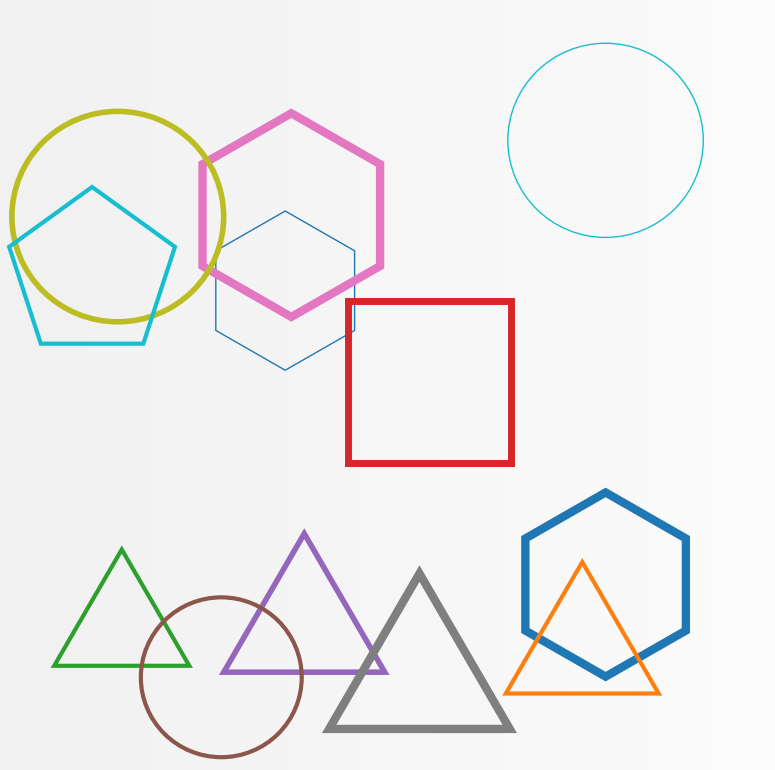[{"shape": "hexagon", "thickness": 3, "radius": 0.6, "center": [0.781, 0.241]}, {"shape": "hexagon", "thickness": 0.5, "radius": 0.52, "center": [0.368, 0.623]}, {"shape": "triangle", "thickness": 1.5, "radius": 0.57, "center": [0.751, 0.156]}, {"shape": "triangle", "thickness": 1.5, "radius": 0.5, "center": [0.157, 0.186]}, {"shape": "square", "thickness": 2.5, "radius": 0.52, "center": [0.554, 0.504]}, {"shape": "triangle", "thickness": 2, "radius": 0.6, "center": [0.393, 0.187]}, {"shape": "circle", "thickness": 1.5, "radius": 0.52, "center": [0.286, 0.12]}, {"shape": "hexagon", "thickness": 3, "radius": 0.66, "center": [0.376, 0.721]}, {"shape": "triangle", "thickness": 3, "radius": 0.67, "center": [0.541, 0.121]}, {"shape": "circle", "thickness": 2, "radius": 0.68, "center": [0.152, 0.719]}, {"shape": "pentagon", "thickness": 1.5, "radius": 0.56, "center": [0.119, 0.645]}, {"shape": "circle", "thickness": 0.5, "radius": 0.63, "center": [0.781, 0.818]}]